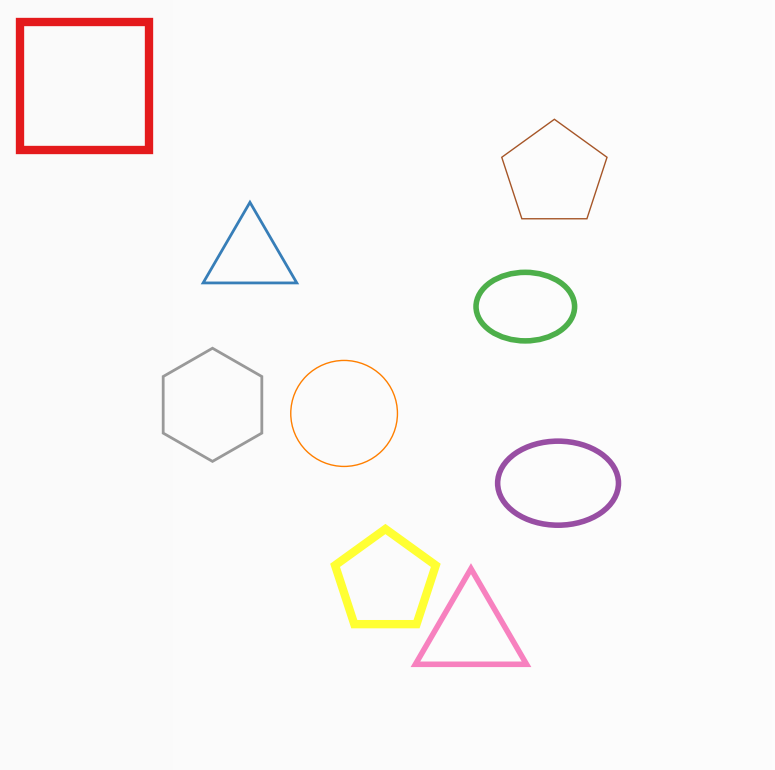[{"shape": "square", "thickness": 3, "radius": 0.42, "center": [0.109, 0.888]}, {"shape": "triangle", "thickness": 1, "radius": 0.35, "center": [0.323, 0.667]}, {"shape": "oval", "thickness": 2, "radius": 0.32, "center": [0.678, 0.602]}, {"shape": "oval", "thickness": 2, "radius": 0.39, "center": [0.72, 0.373]}, {"shape": "circle", "thickness": 0.5, "radius": 0.34, "center": [0.444, 0.463]}, {"shape": "pentagon", "thickness": 3, "radius": 0.34, "center": [0.497, 0.245]}, {"shape": "pentagon", "thickness": 0.5, "radius": 0.36, "center": [0.715, 0.774]}, {"shape": "triangle", "thickness": 2, "radius": 0.41, "center": [0.608, 0.179]}, {"shape": "hexagon", "thickness": 1, "radius": 0.37, "center": [0.274, 0.474]}]